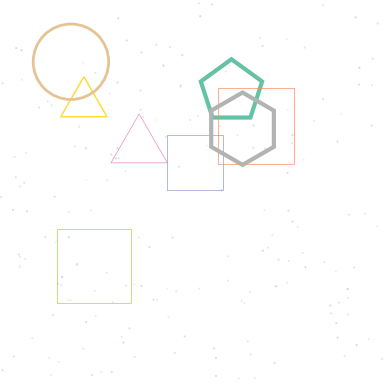[{"shape": "pentagon", "thickness": 3, "radius": 0.42, "center": [0.601, 0.762]}, {"shape": "square", "thickness": 0.5, "radius": 0.5, "center": [0.664, 0.672]}, {"shape": "square", "thickness": 0.5, "radius": 0.36, "center": [0.506, 0.578]}, {"shape": "triangle", "thickness": 0.5, "radius": 0.42, "center": [0.361, 0.619]}, {"shape": "square", "thickness": 0.5, "radius": 0.48, "center": [0.244, 0.31]}, {"shape": "triangle", "thickness": 1, "radius": 0.35, "center": [0.218, 0.731]}, {"shape": "circle", "thickness": 2, "radius": 0.49, "center": [0.184, 0.84]}, {"shape": "hexagon", "thickness": 3, "radius": 0.47, "center": [0.63, 0.666]}]